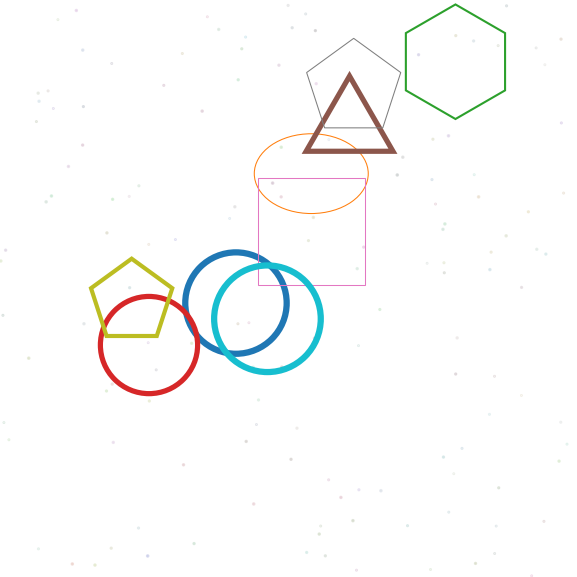[{"shape": "circle", "thickness": 3, "radius": 0.44, "center": [0.409, 0.474]}, {"shape": "oval", "thickness": 0.5, "radius": 0.49, "center": [0.539, 0.698]}, {"shape": "hexagon", "thickness": 1, "radius": 0.5, "center": [0.789, 0.892]}, {"shape": "circle", "thickness": 2.5, "radius": 0.42, "center": [0.258, 0.402]}, {"shape": "triangle", "thickness": 2.5, "radius": 0.43, "center": [0.605, 0.781]}, {"shape": "square", "thickness": 0.5, "radius": 0.46, "center": [0.539, 0.599]}, {"shape": "pentagon", "thickness": 0.5, "radius": 0.43, "center": [0.612, 0.847]}, {"shape": "pentagon", "thickness": 2, "radius": 0.37, "center": [0.228, 0.477]}, {"shape": "circle", "thickness": 3, "radius": 0.46, "center": [0.463, 0.447]}]